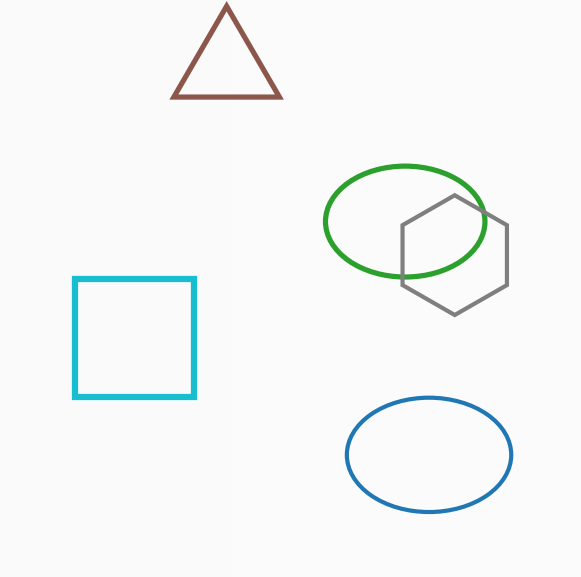[{"shape": "oval", "thickness": 2, "radius": 0.71, "center": [0.738, 0.211]}, {"shape": "oval", "thickness": 2.5, "radius": 0.69, "center": [0.697, 0.615]}, {"shape": "triangle", "thickness": 2.5, "radius": 0.52, "center": [0.39, 0.883]}, {"shape": "hexagon", "thickness": 2, "radius": 0.52, "center": [0.782, 0.557]}, {"shape": "square", "thickness": 3, "radius": 0.51, "center": [0.231, 0.413]}]